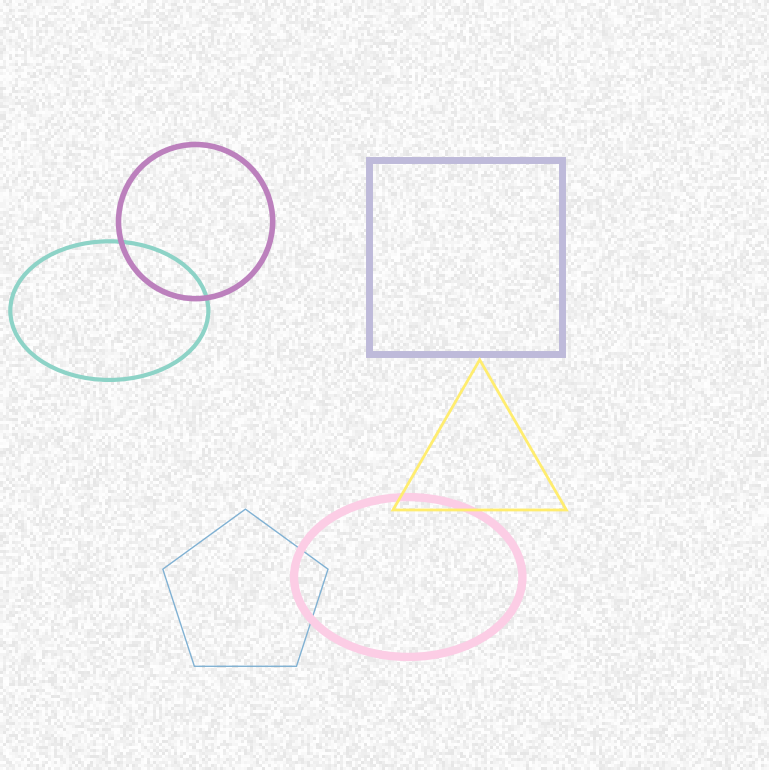[{"shape": "oval", "thickness": 1.5, "radius": 0.64, "center": [0.142, 0.597]}, {"shape": "square", "thickness": 2.5, "radius": 0.63, "center": [0.605, 0.666]}, {"shape": "pentagon", "thickness": 0.5, "radius": 0.56, "center": [0.319, 0.226]}, {"shape": "oval", "thickness": 3, "radius": 0.74, "center": [0.53, 0.251]}, {"shape": "circle", "thickness": 2, "radius": 0.5, "center": [0.254, 0.712]}, {"shape": "triangle", "thickness": 1, "radius": 0.65, "center": [0.623, 0.403]}]